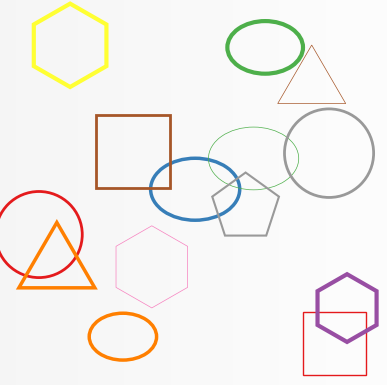[{"shape": "square", "thickness": 1, "radius": 0.41, "center": [0.863, 0.107]}, {"shape": "circle", "thickness": 2, "radius": 0.56, "center": [0.1, 0.391]}, {"shape": "oval", "thickness": 2.5, "radius": 0.57, "center": [0.504, 0.508]}, {"shape": "oval", "thickness": 0.5, "radius": 0.58, "center": [0.654, 0.588]}, {"shape": "oval", "thickness": 3, "radius": 0.49, "center": [0.684, 0.877]}, {"shape": "hexagon", "thickness": 3, "radius": 0.44, "center": [0.896, 0.2]}, {"shape": "oval", "thickness": 2.5, "radius": 0.43, "center": [0.317, 0.126]}, {"shape": "triangle", "thickness": 2.5, "radius": 0.57, "center": [0.147, 0.309]}, {"shape": "hexagon", "thickness": 3, "radius": 0.54, "center": [0.181, 0.882]}, {"shape": "triangle", "thickness": 0.5, "radius": 0.51, "center": [0.804, 0.782]}, {"shape": "square", "thickness": 2, "radius": 0.48, "center": [0.342, 0.606]}, {"shape": "hexagon", "thickness": 0.5, "radius": 0.53, "center": [0.392, 0.307]}, {"shape": "circle", "thickness": 2, "radius": 0.58, "center": [0.849, 0.602]}, {"shape": "pentagon", "thickness": 1.5, "radius": 0.45, "center": [0.634, 0.461]}]